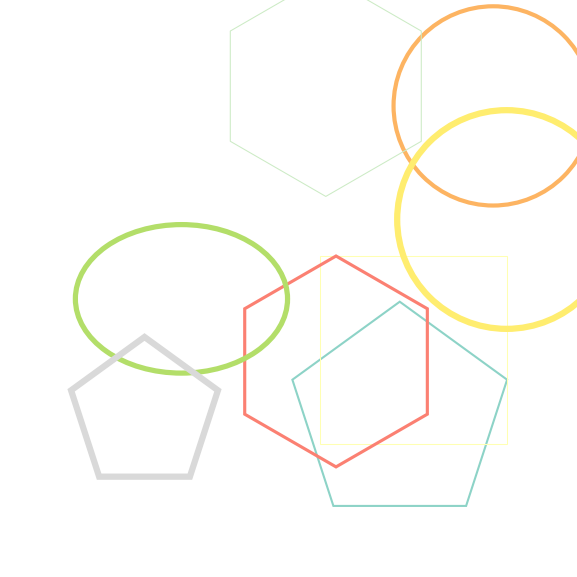[{"shape": "pentagon", "thickness": 1, "radius": 0.98, "center": [0.692, 0.281]}, {"shape": "square", "thickness": 0.5, "radius": 0.81, "center": [0.716, 0.393]}, {"shape": "hexagon", "thickness": 1.5, "radius": 0.91, "center": [0.582, 0.373]}, {"shape": "circle", "thickness": 2, "radius": 0.86, "center": [0.854, 0.816]}, {"shape": "oval", "thickness": 2.5, "radius": 0.92, "center": [0.314, 0.482]}, {"shape": "pentagon", "thickness": 3, "radius": 0.67, "center": [0.25, 0.282]}, {"shape": "hexagon", "thickness": 0.5, "radius": 0.95, "center": [0.564, 0.85]}, {"shape": "circle", "thickness": 3, "radius": 0.95, "center": [0.877, 0.619]}]